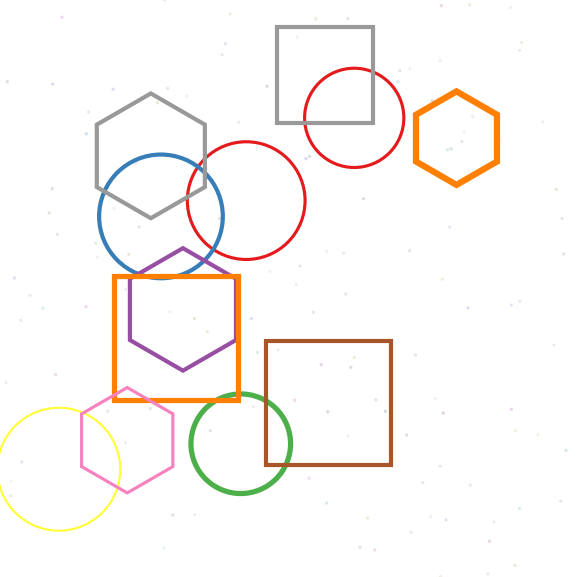[{"shape": "circle", "thickness": 1.5, "radius": 0.43, "center": [0.613, 0.795]}, {"shape": "circle", "thickness": 1.5, "radius": 0.51, "center": [0.426, 0.652]}, {"shape": "circle", "thickness": 2, "radius": 0.54, "center": [0.279, 0.624]}, {"shape": "circle", "thickness": 2.5, "radius": 0.43, "center": [0.417, 0.231]}, {"shape": "hexagon", "thickness": 2, "radius": 0.53, "center": [0.317, 0.463]}, {"shape": "square", "thickness": 2.5, "radius": 0.54, "center": [0.305, 0.414]}, {"shape": "hexagon", "thickness": 3, "radius": 0.4, "center": [0.79, 0.76]}, {"shape": "circle", "thickness": 1, "radius": 0.53, "center": [0.102, 0.187]}, {"shape": "square", "thickness": 2, "radius": 0.54, "center": [0.569, 0.301]}, {"shape": "hexagon", "thickness": 1.5, "radius": 0.46, "center": [0.22, 0.237]}, {"shape": "hexagon", "thickness": 2, "radius": 0.54, "center": [0.261, 0.729]}, {"shape": "square", "thickness": 2, "radius": 0.42, "center": [0.562, 0.869]}]